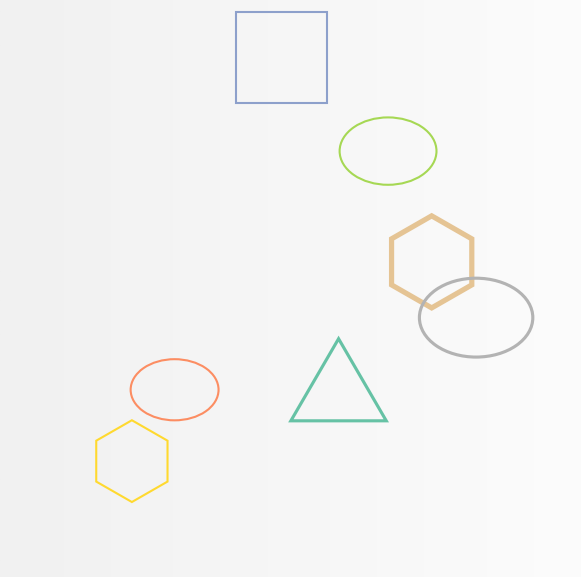[{"shape": "triangle", "thickness": 1.5, "radius": 0.47, "center": [0.582, 0.318]}, {"shape": "oval", "thickness": 1, "radius": 0.38, "center": [0.3, 0.324]}, {"shape": "square", "thickness": 1, "radius": 0.39, "center": [0.484, 0.899]}, {"shape": "oval", "thickness": 1, "radius": 0.42, "center": [0.668, 0.737]}, {"shape": "hexagon", "thickness": 1, "radius": 0.35, "center": [0.227, 0.201]}, {"shape": "hexagon", "thickness": 2.5, "radius": 0.4, "center": [0.743, 0.546]}, {"shape": "oval", "thickness": 1.5, "radius": 0.49, "center": [0.819, 0.449]}]